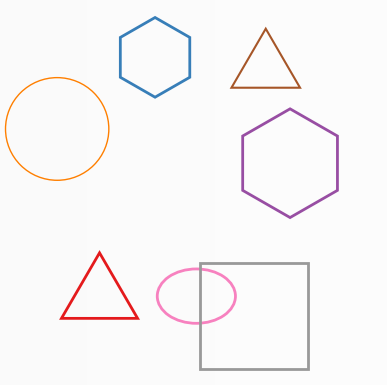[{"shape": "triangle", "thickness": 2, "radius": 0.57, "center": [0.257, 0.23]}, {"shape": "hexagon", "thickness": 2, "radius": 0.52, "center": [0.4, 0.851]}, {"shape": "hexagon", "thickness": 2, "radius": 0.71, "center": [0.749, 0.576]}, {"shape": "circle", "thickness": 1, "radius": 0.67, "center": [0.148, 0.665]}, {"shape": "triangle", "thickness": 1.5, "radius": 0.51, "center": [0.686, 0.823]}, {"shape": "oval", "thickness": 2, "radius": 0.5, "center": [0.507, 0.231]}, {"shape": "square", "thickness": 2, "radius": 0.69, "center": [0.655, 0.179]}]